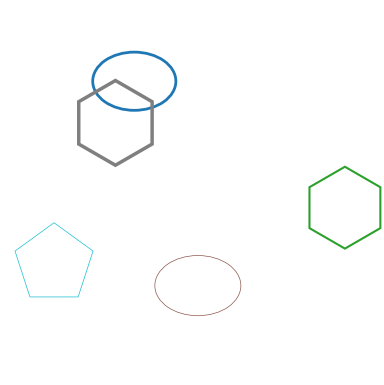[{"shape": "oval", "thickness": 2, "radius": 0.54, "center": [0.349, 0.789]}, {"shape": "hexagon", "thickness": 1.5, "radius": 0.53, "center": [0.896, 0.461]}, {"shape": "oval", "thickness": 0.5, "radius": 0.56, "center": [0.514, 0.258]}, {"shape": "hexagon", "thickness": 2.5, "radius": 0.55, "center": [0.3, 0.681]}, {"shape": "pentagon", "thickness": 0.5, "radius": 0.53, "center": [0.14, 0.315]}]